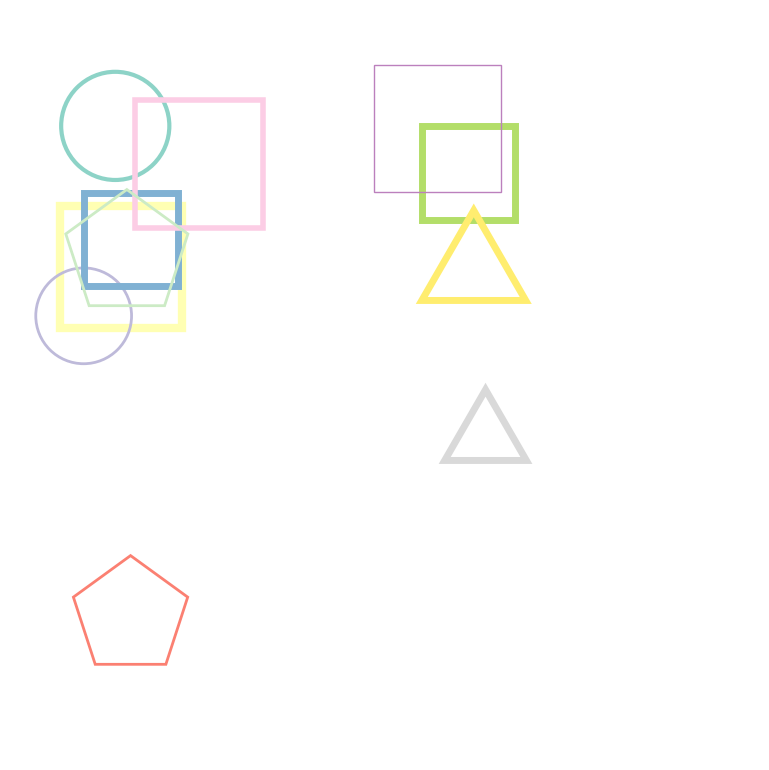[{"shape": "circle", "thickness": 1.5, "radius": 0.35, "center": [0.15, 0.837]}, {"shape": "square", "thickness": 3, "radius": 0.4, "center": [0.157, 0.653]}, {"shape": "circle", "thickness": 1, "radius": 0.31, "center": [0.109, 0.59]}, {"shape": "pentagon", "thickness": 1, "radius": 0.39, "center": [0.17, 0.2]}, {"shape": "square", "thickness": 2.5, "radius": 0.3, "center": [0.17, 0.689]}, {"shape": "square", "thickness": 2.5, "radius": 0.3, "center": [0.608, 0.775]}, {"shape": "square", "thickness": 2, "radius": 0.42, "center": [0.259, 0.787]}, {"shape": "triangle", "thickness": 2.5, "radius": 0.31, "center": [0.631, 0.433]}, {"shape": "square", "thickness": 0.5, "radius": 0.41, "center": [0.568, 0.834]}, {"shape": "pentagon", "thickness": 1, "radius": 0.42, "center": [0.165, 0.67]}, {"shape": "triangle", "thickness": 2.5, "radius": 0.39, "center": [0.615, 0.649]}]